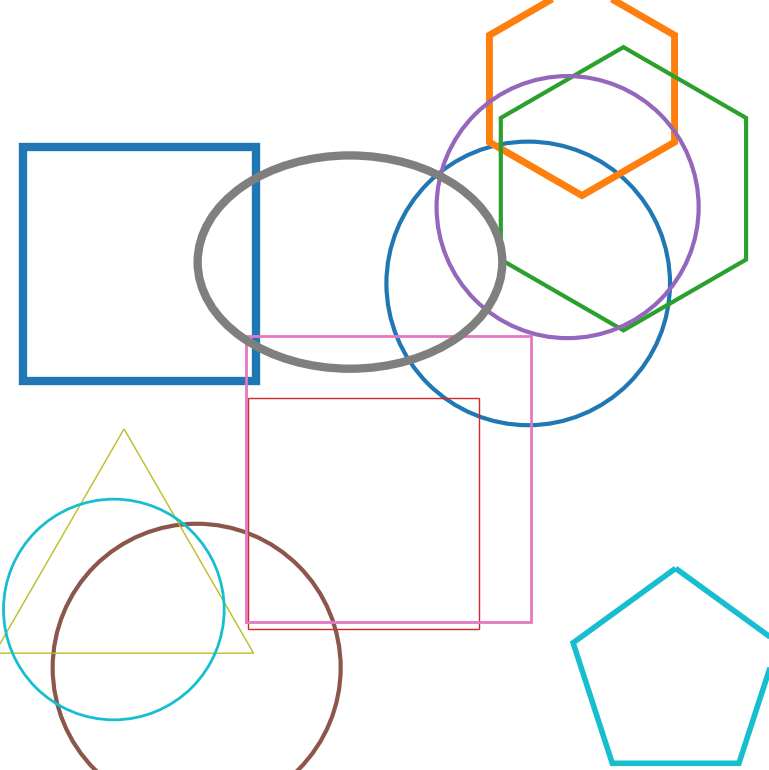[{"shape": "circle", "thickness": 1.5, "radius": 0.92, "center": [0.686, 0.632]}, {"shape": "square", "thickness": 3, "radius": 0.76, "center": [0.181, 0.657]}, {"shape": "hexagon", "thickness": 2.5, "radius": 0.69, "center": [0.756, 0.885]}, {"shape": "hexagon", "thickness": 1.5, "radius": 0.92, "center": [0.81, 0.755]}, {"shape": "square", "thickness": 0.5, "radius": 0.75, "center": [0.472, 0.333]}, {"shape": "circle", "thickness": 1.5, "radius": 0.85, "center": [0.737, 0.731]}, {"shape": "circle", "thickness": 1.5, "radius": 0.94, "center": [0.255, 0.133]}, {"shape": "square", "thickness": 1, "radius": 0.93, "center": [0.505, 0.378]}, {"shape": "oval", "thickness": 3, "radius": 0.99, "center": [0.455, 0.66]}, {"shape": "triangle", "thickness": 0.5, "radius": 0.97, "center": [0.161, 0.249]}, {"shape": "circle", "thickness": 1, "radius": 0.72, "center": [0.148, 0.208]}, {"shape": "pentagon", "thickness": 2, "radius": 0.7, "center": [0.877, 0.122]}]